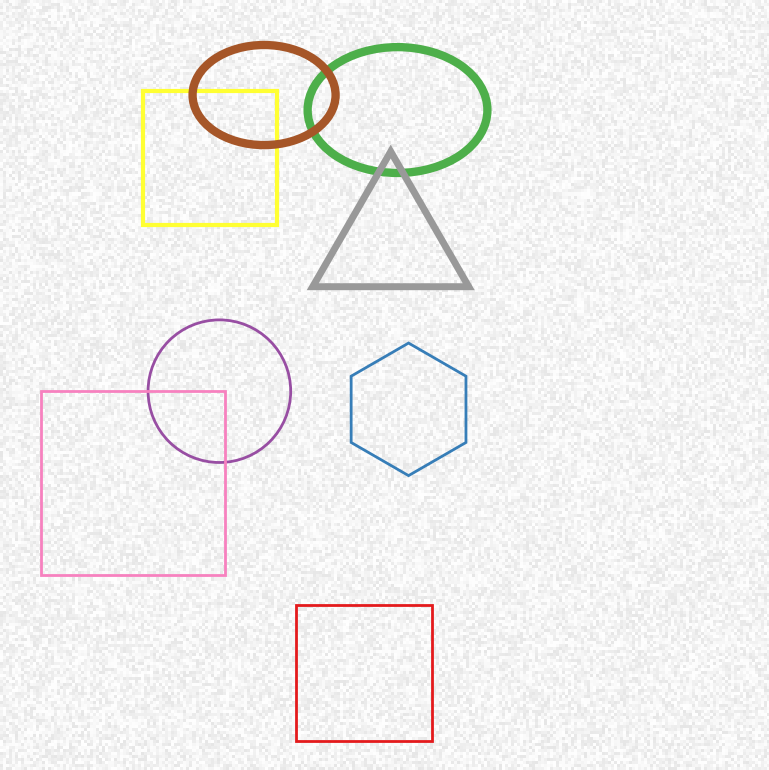[{"shape": "square", "thickness": 1, "radius": 0.44, "center": [0.473, 0.126]}, {"shape": "hexagon", "thickness": 1, "radius": 0.43, "center": [0.531, 0.468]}, {"shape": "oval", "thickness": 3, "radius": 0.58, "center": [0.516, 0.857]}, {"shape": "circle", "thickness": 1, "radius": 0.46, "center": [0.285, 0.492]}, {"shape": "square", "thickness": 1.5, "radius": 0.44, "center": [0.273, 0.795]}, {"shape": "oval", "thickness": 3, "radius": 0.46, "center": [0.343, 0.877]}, {"shape": "square", "thickness": 1, "radius": 0.6, "center": [0.173, 0.373]}, {"shape": "triangle", "thickness": 2.5, "radius": 0.58, "center": [0.507, 0.686]}]